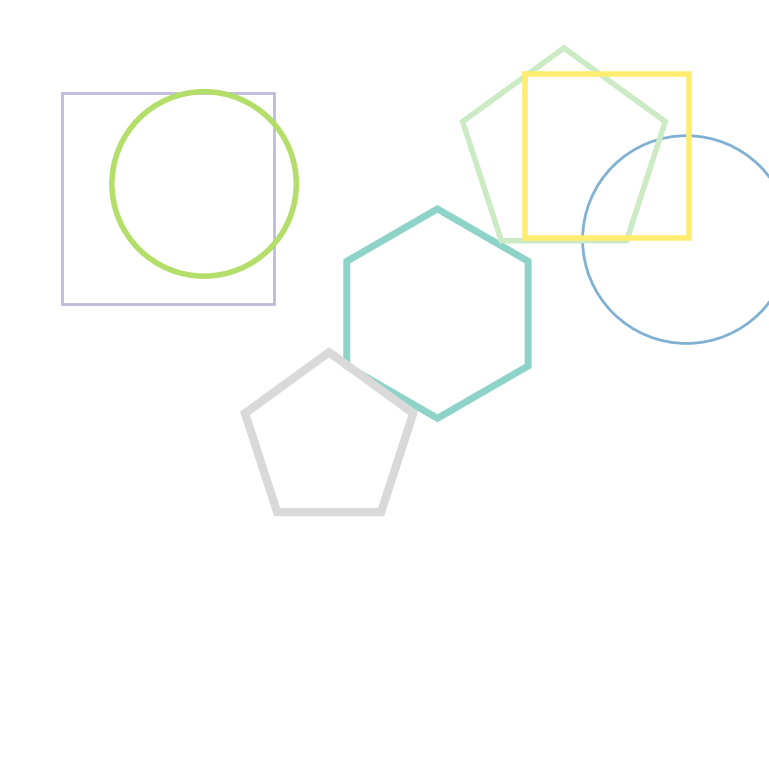[{"shape": "hexagon", "thickness": 2.5, "radius": 0.68, "center": [0.568, 0.593]}, {"shape": "square", "thickness": 1, "radius": 0.69, "center": [0.218, 0.742]}, {"shape": "circle", "thickness": 1, "radius": 0.67, "center": [0.891, 0.689]}, {"shape": "circle", "thickness": 2, "radius": 0.6, "center": [0.265, 0.761]}, {"shape": "pentagon", "thickness": 3, "radius": 0.57, "center": [0.427, 0.428]}, {"shape": "pentagon", "thickness": 2, "radius": 0.69, "center": [0.732, 0.799]}, {"shape": "square", "thickness": 2, "radius": 0.53, "center": [0.788, 0.797]}]